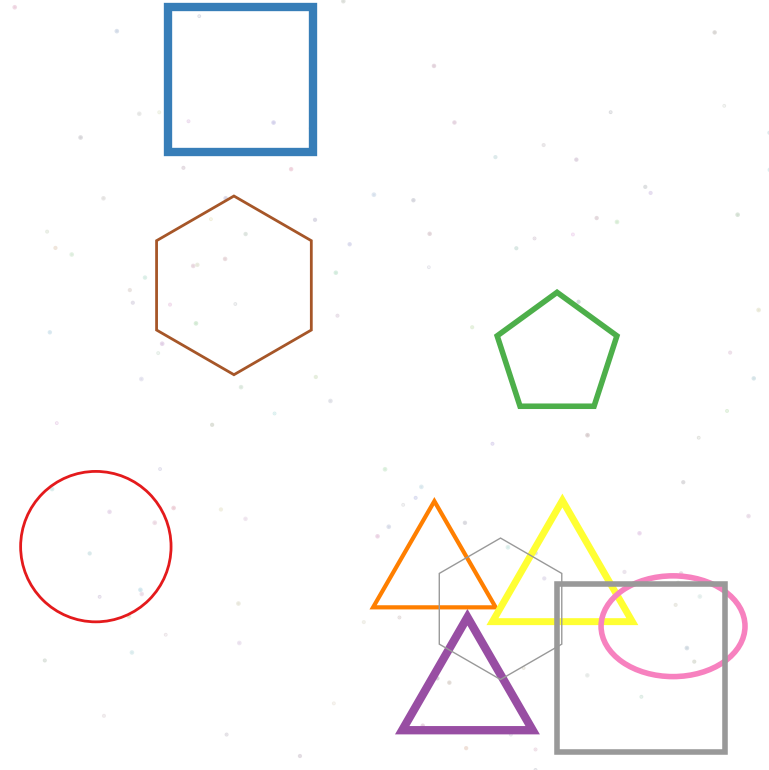[{"shape": "circle", "thickness": 1, "radius": 0.49, "center": [0.124, 0.29]}, {"shape": "square", "thickness": 3, "radius": 0.47, "center": [0.313, 0.897]}, {"shape": "pentagon", "thickness": 2, "radius": 0.41, "center": [0.723, 0.539]}, {"shape": "triangle", "thickness": 3, "radius": 0.49, "center": [0.607, 0.101]}, {"shape": "triangle", "thickness": 1.5, "radius": 0.46, "center": [0.564, 0.257]}, {"shape": "triangle", "thickness": 2.5, "radius": 0.52, "center": [0.73, 0.245]}, {"shape": "hexagon", "thickness": 1, "radius": 0.58, "center": [0.304, 0.629]}, {"shape": "oval", "thickness": 2, "radius": 0.47, "center": [0.874, 0.187]}, {"shape": "square", "thickness": 2, "radius": 0.55, "center": [0.832, 0.133]}, {"shape": "hexagon", "thickness": 0.5, "radius": 0.46, "center": [0.65, 0.209]}]